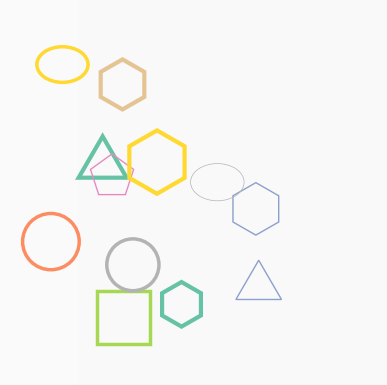[{"shape": "triangle", "thickness": 3, "radius": 0.36, "center": [0.265, 0.574]}, {"shape": "hexagon", "thickness": 3, "radius": 0.29, "center": [0.468, 0.21]}, {"shape": "circle", "thickness": 2.5, "radius": 0.37, "center": [0.131, 0.372]}, {"shape": "hexagon", "thickness": 1, "radius": 0.34, "center": [0.66, 0.457]}, {"shape": "triangle", "thickness": 1, "radius": 0.34, "center": [0.668, 0.256]}, {"shape": "pentagon", "thickness": 1, "radius": 0.29, "center": [0.289, 0.542]}, {"shape": "square", "thickness": 2.5, "radius": 0.34, "center": [0.32, 0.175]}, {"shape": "hexagon", "thickness": 3, "radius": 0.41, "center": [0.405, 0.579]}, {"shape": "oval", "thickness": 2.5, "radius": 0.33, "center": [0.161, 0.832]}, {"shape": "hexagon", "thickness": 3, "radius": 0.32, "center": [0.316, 0.781]}, {"shape": "oval", "thickness": 0.5, "radius": 0.35, "center": [0.561, 0.527]}, {"shape": "circle", "thickness": 2.5, "radius": 0.34, "center": [0.343, 0.312]}]